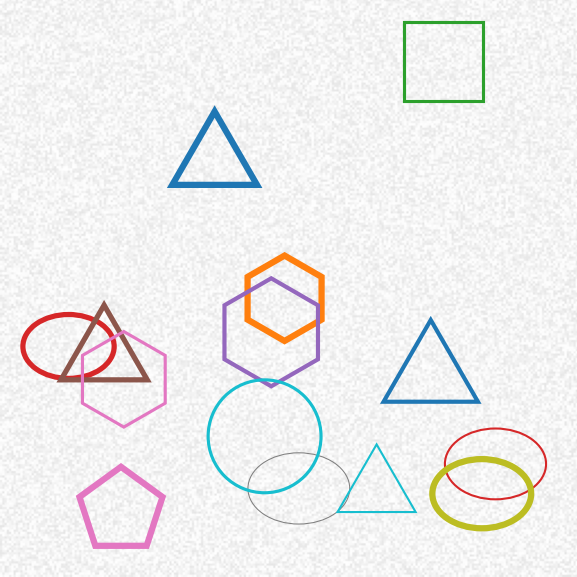[{"shape": "triangle", "thickness": 2, "radius": 0.47, "center": [0.746, 0.351]}, {"shape": "triangle", "thickness": 3, "radius": 0.42, "center": [0.372, 0.721]}, {"shape": "hexagon", "thickness": 3, "radius": 0.37, "center": [0.493, 0.483]}, {"shape": "square", "thickness": 1.5, "radius": 0.34, "center": [0.768, 0.892]}, {"shape": "oval", "thickness": 1, "radius": 0.44, "center": [0.858, 0.196]}, {"shape": "oval", "thickness": 2.5, "radius": 0.4, "center": [0.119, 0.399]}, {"shape": "hexagon", "thickness": 2, "radius": 0.47, "center": [0.47, 0.424]}, {"shape": "triangle", "thickness": 2.5, "radius": 0.43, "center": [0.18, 0.385]}, {"shape": "pentagon", "thickness": 3, "radius": 0.38, "center": [0.209, 0.115]}, {"shape": "hexagon", "thickness": 1.5, "radius": 0.41, "center": [0.214, 0.342]}, {"shape": "oval", "thickness": 0.5, "radius": 0.44, "center": [0.517, 0.153]}, {"shape": "oval", "thickness": 3, "radius": 0.43, "center": [0.834, 0.144]}, {"shape": "circle", "thickness": 1.5, "radius": 0.49, "center": [0.458, 0.244]}, {"shape": "triangle", "thickness": 1, "radius": 0.39, "center": [0.652, 0.152]}]